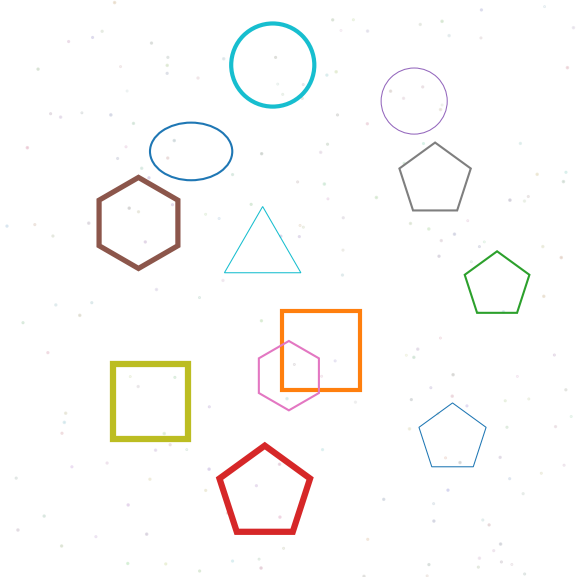[{"shape": "pentagon", "thickness": 0.5, "radius": 0.31, "center": [0.784, 0.24]}, {"shape": "oval", "thickness": 1, "radius": 0.36, "center": [0.331, 0.737]}, {"shape": "square", "thickness": 2, "radius": 0.34, "center": [0.556, 0.392]}, {"shape": "pentagon", "thickness": 1, "radius": 0.29, "center": [0.861, 0.505]}, {"shape": "pentagon", "thickness": 3, "radius": 0.41, "center": [0.458, 0.145]}, {"shape": "circle", "thickness": 0.5, "radius": 0.29, "center": [0.717, 0.824]}, {"shape": "hexagon", "thickness": 2.5, "radius": 0.39, "center": [0.24, 0.613]}, {"shape": "hexagon", "thickness": 1, "radius": 0.3, "center": [0.5, 0.349]}, {"shape": "pentagon", "thickness": 1, "radius": 0.32, "center": [0.753, 0.687]}, {"shape": "square", "thickness": 3, "radius": 0.33, "center": [0.261, 0.304]}, {"shape": "triangle", "thickness": 0.5, "radius": 0.38, "center": [0.455, 0.565]}, {"shape": "circle", "thickness": 2, "radius": 0.36, "center": [0.472, 0.887]}]